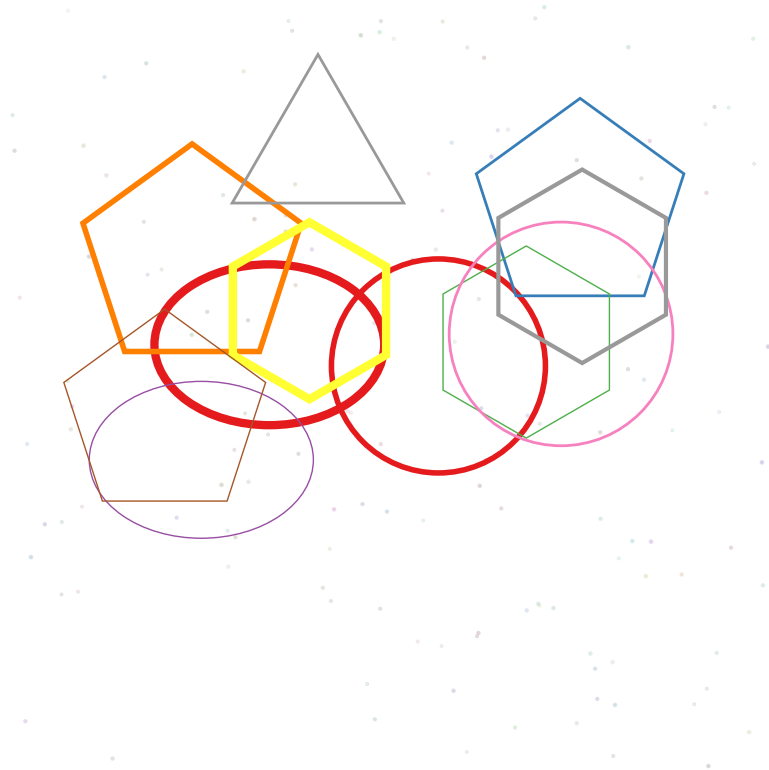[{"shape": "oval", "thickness": 3, "radius": 0.75, "center": [0.35, 0.552]}, {"shape": "circle", "thickness": 2, "radius": 0.69, "center": [0.569, 0.525]}, {"shape": "pentagon", "thickness": 1, "radius": 0.71, "center": [0.753, 0.731]}, {"shape": "hexagon", "thickness": 0.5, "radius": 0.62, "center": [0.683, 0.556]}, {"shape": "oval", "thickness": 0.5, "radius": 0.73, "center": [0.261, 0.403]}, {"shape": "pentagon", "thickness": 2, "radius": 0.74, "center": [0.249, 0.664]}, {"shape": "hexagon", "thickness": 3, "radius": 0.57, "center": [0.402, 0.596]}, {"shape": "pentagon", "thickness": 0.5, "radius": 0.69, "center": [0.214, 0.461]}, {"shape": "circle", "thickness": 1, "radius": 0.73, "center": [0.729, 0.566]}, {"shape": "triangle", "thickness": 1, "radius": 0.64, "center": [0.413, 0.801]}, {"shape": "hexagon", "thickness": 1.5, "radius": 0.63, "center": [0.756, 0.654]}]